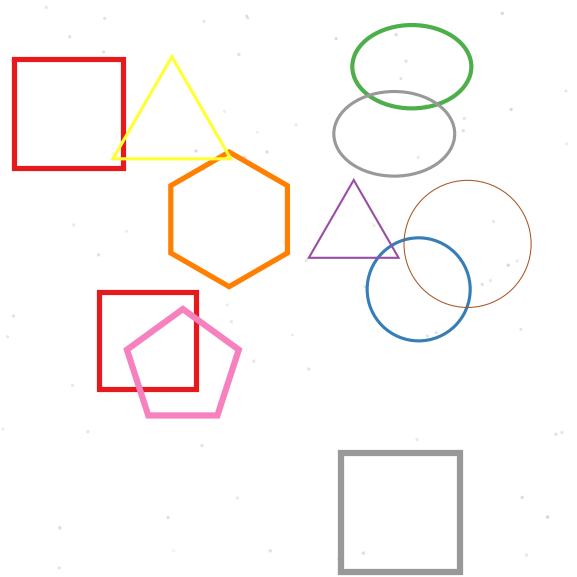[{"shape": "square", "thickness": 2.5, "radius": 0.42, "center": [0.256, 0.41]}, {"shape": "square", "thickness": 2.5, "radius": 0.47, "center": [0.119, 0.803]}, {"shape": "circle", "thickness": 1.5, "radius": 0.45, "center": [0.725, 0.498]}, {"shape": "oval", "thickness": 2, "radius": 0.52, "center": [0.713, 0.884]}, {"shape": "triangle", "thickness": 1, "radius": 0.45, "center": [0.612, 0.598]}, {"shape": "hexagon", "thickness": 2.5, "radius": 0.58, "center": [0.397, 0.619]}, {"shape": "triangle", "thickness": 1.5, "radius": 0.59, "center": [0.298, 0.783]}, {"shape": "circle", "thickness": 0.5, "radius": 0.55, "center": [0.81, 0.577]}, {"shape": "pentagon", "thickness": 3, "radius": 0.51, "center": [0.317, 0.362]}, {"shape": "oval", "thickness": 1.5, "radius": 0.52, "center": [0.683, 0.767]}, {"shape": "square", "thickness": 3, "radius": 0.51, "center": [0.694, 0.112]}]